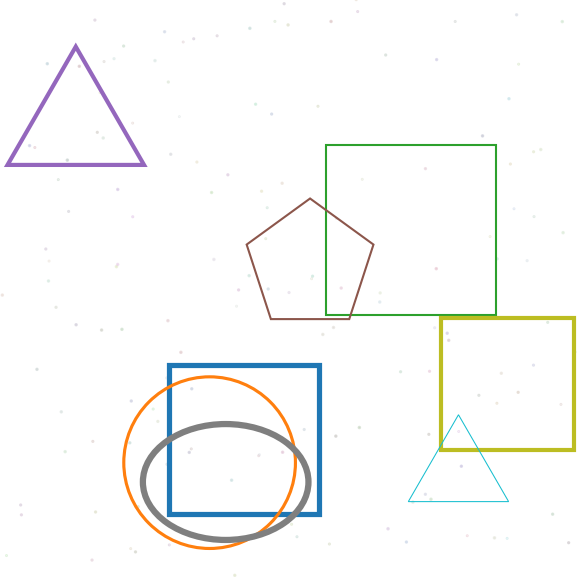[{"shape": "square", "thickness": 2.5, "radius": 0.65, "center": [0.423, 0.238]}, {"shape": "circle", "thickness": 1.5, "radius": 0.74, "center": [0.363, 0.198]}, {"shape": "square", "thickness": 1, "radius": 0.73, "center": [0.712, 0.601]}, {"shape": "triangle", "thickness": 2, "radius": 0.68, "center": [0.131, 0.782]}, {"shape": "pentagon", "thickness": 1, "radius": 0.58, "center": [0.537, 0.54]}, {"shape": "oval", "thickness": 3, "radius": 0.72, "center": [0.391, 0.165]}, {"shape": "square", "thickness": 2, "radius": 0.58, "center": [0.879, 0.334]}, {"shape": "triangle", "thickness": 0.5, "radius": 0.5, "center": [0.794, 0.181]}]